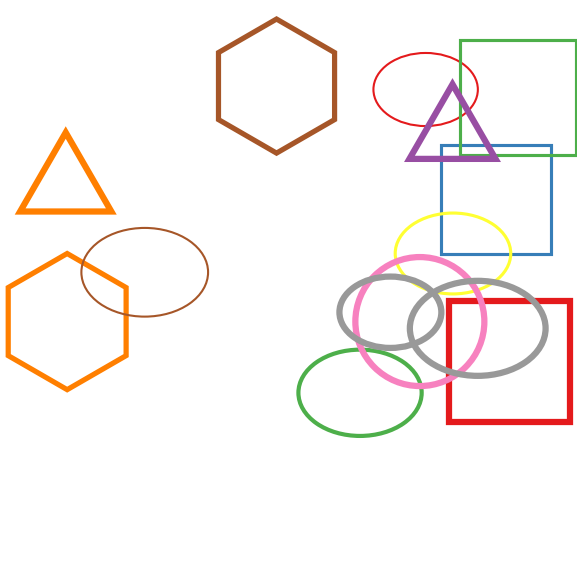[{"shape": "square", "thickness": 3, "radius": 0.53, "center": [0.882, 0.373]}, {"shape": "oval", "thickness": 1, "radius": 0.45, "center": [0.737, 0.844]}, {"shape": "square", "thickness": 1.5, "radius": 0.47, "center": [0.859, 0.654]}, {"shape": "square", "thickness": 1.5, "radius": 0.5, "center": [0.897, 0.83]}, {"shape": "oval", "thickness": 2, "radius": 0.53, "center": [0.623, 0.319]}, {"shape": "triangle", "thickness": 3, "radius": 0.43, "center": [0.784, 0.767]}, {"shape": "hexagon", "thickness": 2.5, "radius": 0.59, "center": [0.116, 0.442]}, {"shape": "triangle", "thickness": 3, "radius": 0.46, "center": [0.114, 0.678]}, {"shape": "oval", "thickness": 1.5, "radius": 0.5, "center": [0.784, 0.56]}, {"shape": "hexagon", "thickness": 2.5, "radius": 0.58, "center": [0.479, 0.85]}, {"shape": "oval", "thickness": 1, "radius": 0.55, "center": [0.251, 0.528]}, {"shape": "circle", "thickness": 3, "radius": 0.56, "center": [0.727, 0.442]}, {"shape": "oval", "thickness": 3, "radius": 0.59, "center": [0.827, 0.431]}, {"shape": "oval", "thickness": 3, "radius": 0.44, "center": [0.676, 0.458]}]